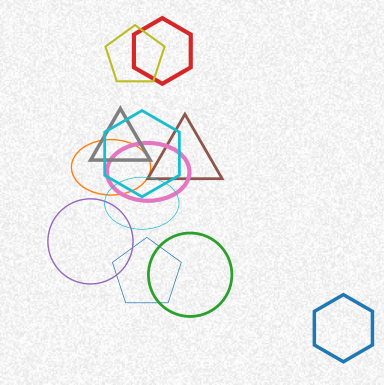[{"shape": "pentagon", "thickness": 0.5, "radius": 0.47, "center": [0.381, 0.29]}, {"shape": "hexagon", "thickness": 2.5, "radius": 0.44, "center": [0.892, 0.148]}, {"shape": "oval", "thickness": 1, "radius": 0.51, "center": [0.288, 0.565]}, {"shape": "circle", "thickness": 2, "radius": 0.54, "center": [0.494, 0.286]}, {"shape": "hexagon", "thickness": 3, "radius": 0.43, "center": [0.422, 0.868]}, {"shape": "circle", "thickness": 1, "radius": 0.55, "center": [0.235, 0.373]}, {"shape": "triangle", "thickness": 2, "radius": 0.56, "center": [0.48, 0.592]}, {"shape": "oval", "thickness": 3, "radius": 0.54, "center": [0.385, 0.554]}, {"shape": "triangle", "thickness": 2.5, "radius": 0.45, "center": [0.313, 0.629]}, {"shape": "pentagon", "thickness": 1.5, "radius": 0.4, "center": [0.351, 0.854]}, {"shape": "hexagon", "thickness": 2, "radius": 0.56, "center": [0.369, 0.601]}, {"shape": "oval", "thickness": 0.5, "radius": 0.48, "center": [0.368, 0.472]}]